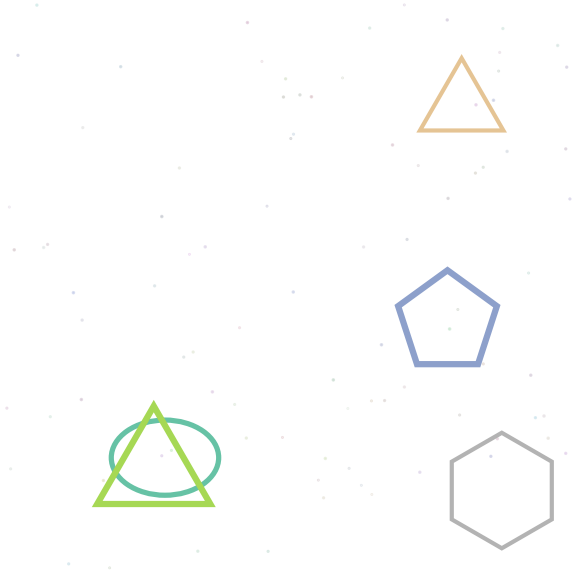[{"shape": "oval", "thickness": 2.5, "radius": 0.46, "center": [0.286, 0.207]}, {"shape": "pentagon", "thickness": 3, "radius": 0.45, "center": [0.775, 0.441]}, {"shape": "triangle", "thickness": 3, "radius": 0.57, "center": [0.266, 0.183]}, {"shape": "triangle", "thickness": 2, "radius": 0.42, "center": [0.799, 0.815]}, {"shape": "hexagon", "thickness": 2, "radius": 0.5, "center": [0.869, 0.15]}]